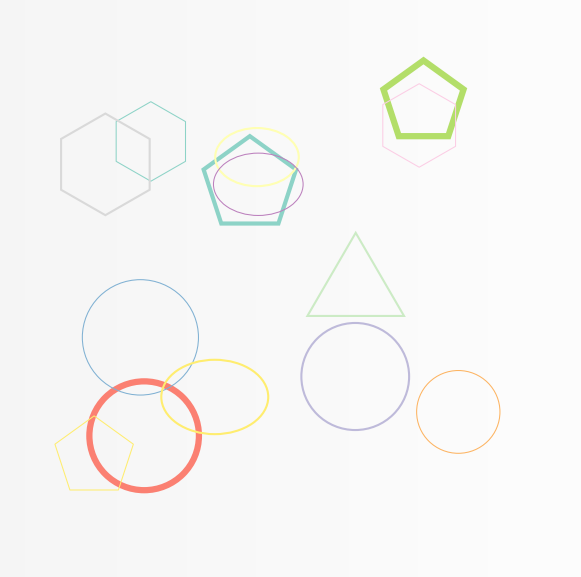[{"shape": "hexagon", "thickness": 0.5, "radius": 0.34, "center": [0.259, 0.754]}, {"shape": "pentagon", "thickness": 2, "radius": 0.42, "center": [0.43, 0.68]}, {"shape": "oval", "thickness": 1, "radius": 0.36, "center": [0.442, 0.727]}, {"shape": "circle", "thickness": 1, "radius": 0.46, "center": [0.611, 0.347]}, {"shape": "circle", "thickness": 3, "radius": 0.47, "center": [0.248, 0.245]}, {"shape": "circle", "thickness": 0.5, "radius": 0.5, "center": [0.242, 0.415]}, {"shape": "circle", "thickness": 0.5, "radius": 0.36, "center": [0.788, 0.286]}, {"shape": "pentagon", "thickness": 3, "radius": 0.36, "center": [0.729, 0.822]}, {"shape": "hexagon", "thickness": 0.5, "radius": 0.36, "center": [0.721, 0.782]}, {"shape": "hexagon", "thickness": 1, "radius": 0.44, "center": [0.181, 0.715]}, {"shape": "oval", "thickness": 0.5, "radius": 0.39, "center": [0.444, 0.68]}, {"shape": "triangle", "thickness": 1, "radius": 0.48, "center": [0.612, 0.5]}, {"shape": "oval", "thickness": 1, "radius": 0.46, "center": [0.37, 0.312]}, {"shape": "pentagon", "thickness": 0.5, "radius": 0.35, "center": [0.162, 0.208]}]